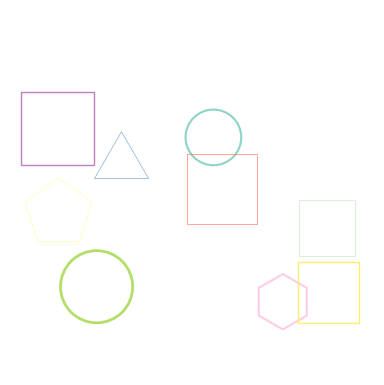[{"shape": "circle", "thickness": 1.5, "radius": 0.36, "center": [0.554, 0.643]}, {"shape": "pentagon", "thickness": 0.5, "radius": 0.46, "center": [0.152, 0.447]}, {"shape": "square", "thickness": 0.5, "radius": 0.46, "center": [0.576, 0.509]}, {"shape": "triangle", "thickness": 0.5, "radius": 0.41, "center": [0.316, 0.577]}, {"shape": "circle", "thickness": 2, "radius": 0.47, "center": [0.251, 0.255]}, {"shape": "hexagon", "thickness": 1.5, "radius": 0.36, "center": [0.735, 0.216]}, {"shape": "square", "thickness": 1, "radius": 0.47, "center": [0.149, 0.667]}, {"shape": "square", "thickness": 0.5, "radius": 0.37, "center": [0.849, 0.408]}, {"shape": "square", "thickness": 1, "radius": 0.39, "center": [0.853, 0.24]}]